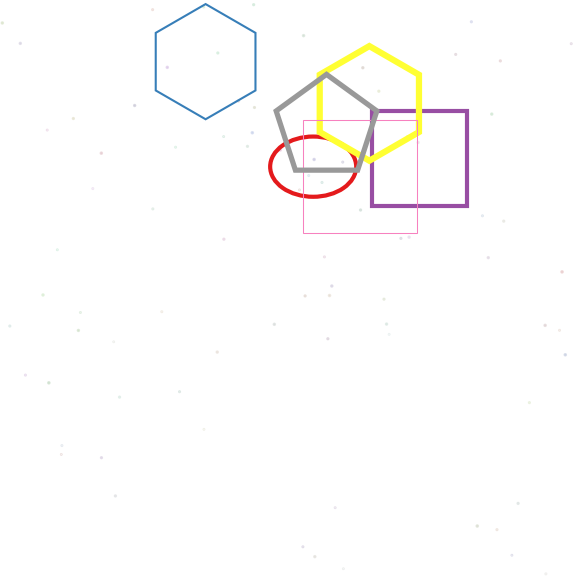[{"shape": "oval", "thickness": 2, "radius": 0.37, "center": [0.542, 0.711]}, {"shape": "hexagon", "thickness": 1, "radius": 0.5, "center": [0.356, 0.892]}, {"shape": "square", "thickness": 2, "radius": 0.41, "center": [0.726, 0.724]}, {"shape": "hexagon", "thickness": 3, "radius": 0.5, "center": [0.64, 0.82]}, {"shape": "square", "thickness": 0.5, "radius": 0.49, "center": [0.623, 0.693]}, {"shape": "pentagon", "thickness": 2.5, "radius": 0.46, "center": [0.565, 0.779]}]